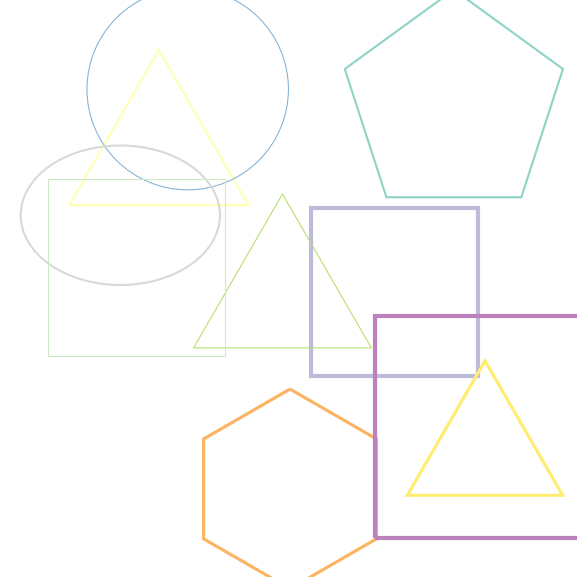[{"shape": "pentagon", "thickness": 1, "radius": 0.99, "center": [0.786, 0.818]}, {"shape": "triangle", "thickness": 1, "radius": 0.9, "center": [0.275, 0.734]}, {"shape": "square", "thickness": 2, "radius": 0.72, "center": [0.684, 0.493]}, {"shape": "circle", "thickness": 0.5, "radius": 0.87, "center": [0.325, 0.845]}, {"shape": "hexagon", "thickness": 1.5, "radius": 0.86, "center": [0.502, 0.153]}, {"shape": "triangle", "thickness": 0.5, "radius": 0.89, "center": [0.489, 0.486]}, {"shape": "oval", "thickness": 1, "radius": 0.86, "center": [0.208, 0.626]}, {"shape": "square", "thickness": 2, "radius": 0.96, "center": [0.841, 0.26]}, {"shape": "square", "thickness": 0.5, "radius": 0.77, "center": [0.236, 0.536]}, {"shape": "triangle", "thickness": 1.5, "radius": 0.78, "center": [0.84, 0.219]}]